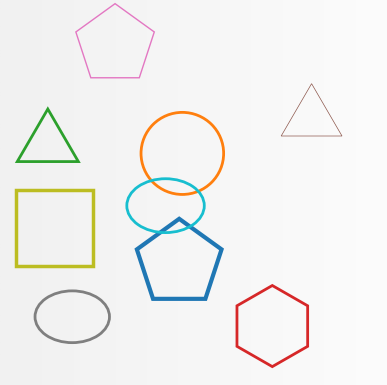[{"shape": "pentagon", "thickness": 3, "radius": 0.57, "center": [0.462, 0.317]}, {"shape": "circle", "thickness": 2, "radius": 0.53, "center": [0.471, 0.602]}, {"shape": "triangle", "thickness": 2, "radius": 0.45, "center": [0.123, 0.626]}, {"shape": "hexagon", "thickness": 2, "radius": 0.53, "center": [0.703, 0.153]}, {"shape": "triangle", "thickness": 0.5, "radius": 0.45, "center": [0.804, 0.692]}, {"shape": "pentagon", "thickness": 1, "radius": 0.53, "center": [0.297, 0.884]}, {"shape": "oval", "thickness": 2, "radius": 0.48, "center": [0.186, 0.177]}, {"shape": "square", "thickness": 2.5, "radius": 0.5, "center": [0.14, 0.408]}, {"shape": "oval", "thickness": 2, "radius": 0.5, "center": [0.427, 0.466]}]